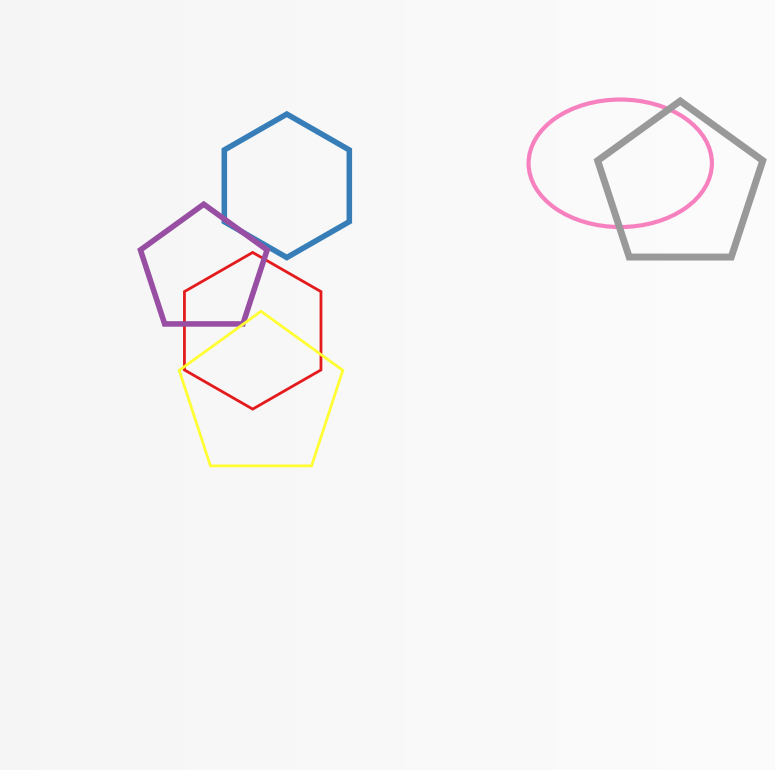[{"shape": "hexagon", "thickness": 1, "radius": 0.51, "center": [0.326, 0.57]}, {"shape": "hexagon", "thickness": 2, "radius": 0.47, "center": [0.37, 0.759]}, {"shape": "pentagon", "thickness": 2, "radius": 0.43, "center": [0.263, 0.649]}, {"shape": "pentagon", "thickness": 1, "radius": 0.55, "center": [0.337, 0.485]}, {"shape": "oval", "thickness": 1.5, "radius": 0.59, "center": [0.8, 0.788]}, {"shape": "pentagon", "thickness": 2.5, "radius": 0.56, "center": [0.878, 0.757]}]